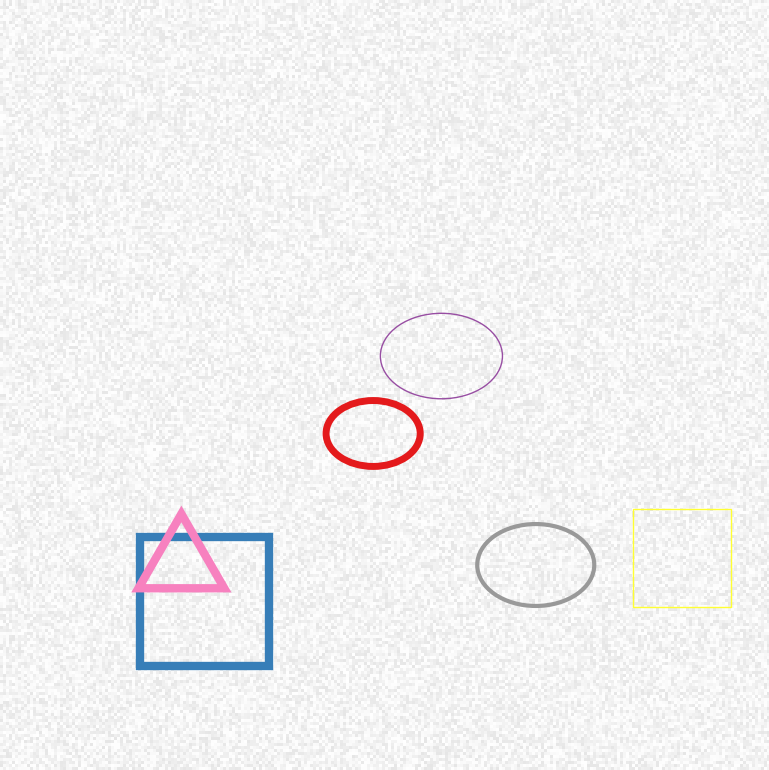[{"shape": "oval", "thickness": 2.5, "radius": 0.31, "center": [0.485, 0.437]}, {"shape": "square", "thickness": 3, "radius": 0.42, "center": [0.265, 0.219]}, {"shape": "oval", "thickness": 0.5, "radius": 0.4, "center": [0.573, 0.538]}, {"shape": "square", "thickness": 0.5, "radius": 0.32, "center": [0.885, 0.276]}, {"shape": "triangle", "thickness": 3, "radius": 0.32, "center": [0.236, 0.268]}, {"shape": "oval", "thickness": 1.5, "radius": 0.38, "center": [0.696, 0.266]}]